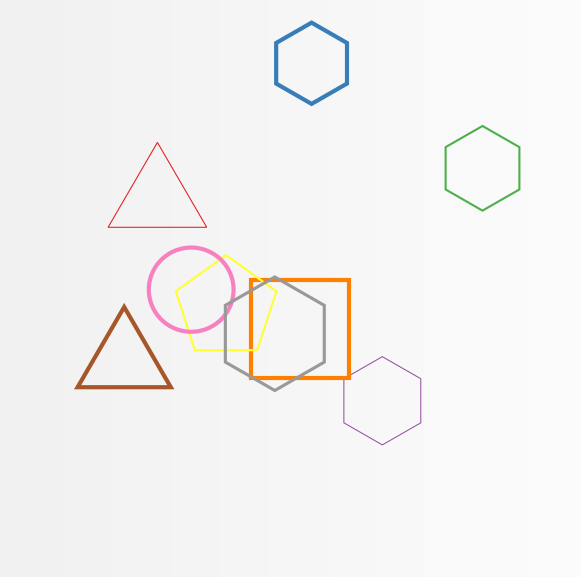[{"shape": "triangle", "thickness": 0.5, "radius": 0.49, "center": [0.271, 0.655]}, {"shape": "hexagon", "thickness": 2, "radius": 0.35, "center": [0.536, 0.89]}, {"shape": "hexagon", "thickness": 1, "radius": 0.37, "center": [0.83, 0.708]}, {"shape": "hexagon", "thickness": 0.5, "radius": 0.38, "center": [0.658, 0.305]}, {"shape": "square", "thickness": 2, "radius": 0.42, "center": [0.516, 0.43]}, {"shape": "pentagon", "thickness": 1, "radius": 0.46, "center": [0.389, 0.466]}, {"shape": "triangle", "thickness": 2, "radius": 0.46, "center": [0.214, 0.375]}, {"shape": "circle", "thickness": 2, "radius": 0.36, "center": [0.329, 0.498]}, {"shape": "hexagon", "thickness": 1.5, "radius": 0.49, "center": [0.473, 0.421]}]